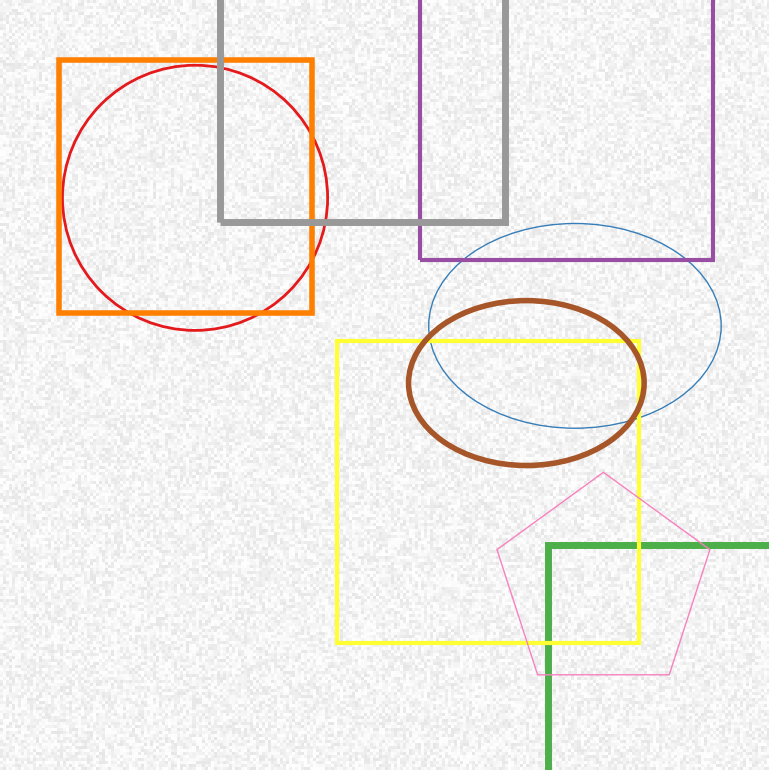[{"shape": "circle", "thickness": 1, "radius": 0.86, "center": [0.253, 0.743]}, {"shape": "oval", "thickness": 0.5, "radius": 0.95, "center": [0.747, 0.577]}, {"shape": "square", "thickness": 2.5, "radius": 0.87, "center": [0.886, 0.118]}, {"shape": "square", "thickness": 1.5, "radius": 0.95, "center": [0.736, 0.853]}, {"shape": "square", "thickness": 2, "radius": 0.82, "center": [0.241, 0.758]}, {"shape": "square", "thickness": 1.5, "radius": 0.98, "center": [0.634, 0.361]}, {"shape": "oval", "thickness": 2, "radius": 0.76, "center": [0.684, 0.503]}, {"shape": "pentagon", "thickness": 0.5, "radius": 0.73, "center": [0.784, 0.241]}, {"shape": "square", "thickness": 2.5, "radius": 0.93, "center": [0.471, 0.897]}]